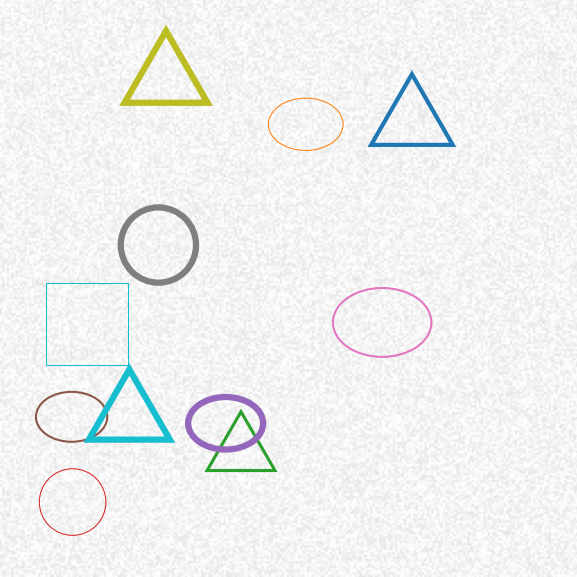[{"shape": "triangle", "thickness": 2, "radius": 0.41, "center": [0.713, 0.789]}, {"shape": "oval", "thickness": 0.5, "radius": 0.32, "center": [0.529, 0.784]}, {"shape": "triangle", "thickness": 1.5, "radius": 0.34, "center": [0.417, 0.218]}, {"shape": "circle", "thickness": 0.5, "radius": 0.29, "center": [0.126, 0.13]}, {"shape": "oval", "thickness": 3, "radius": 0.32, "center": [0.391, 0.266]}, {"shape": "oval", "thickness": 1, "radius": 0.31, "center": [0.124, 0.277]}, {"shape": "oval", "thickness": 1, "radius": 0.43, "center": [0.662, 0.441]}, {"shape": "circle", "thickness": 3, "radius": 0.33, "center": [0.274, 0.575]}, {"shape": "triangle", "thickness": 3, "radius": 0.42, "center": [0.288, 0.863]}, {"shape": "triangle", "thickness": 3, "radius": 0.41, "center": [0.224, 0.278]}, {"shape": "square", "thickness": 0.5, "radius": 0.36, "center": [0.151, 0.439]}]